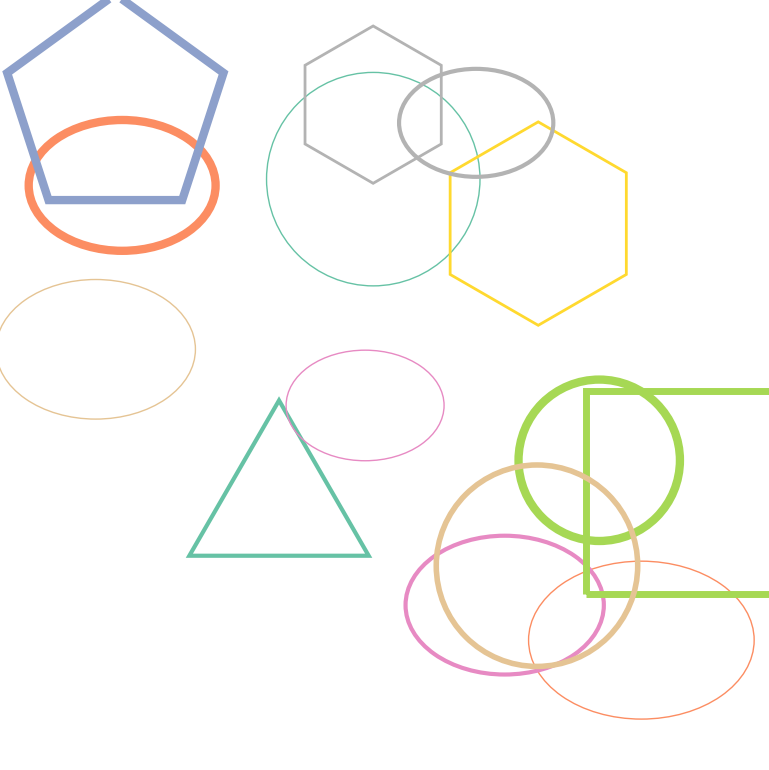[{"shape": "circle", "thickness": 0.5, "radius": 0.69, "center": [0.485, 0.767]}, {"shape": "triangle", "thickness": 1.5, "radius": 0.67, "center": [0.362, 0.346]}, {"shape": "oval", "thickness": 0.5, "radius": 0.73, "center": [0.833, 0.169]}, {"shape": "oval", "thickness": 3, "radius": 0.61, "center": [0.159, 0.759]}, {"shape": "pentagon", "thickness": 3, "radius": 0.74, "center": [0.15, 0.86]}, {"shape": "oval", "thickness": 1.5, "radius": 0.64, "center": [0.655, 0.214]}, {"shape": "oval", "thickness": 0.5, "radius": 0.51, "center": [0.474, 0.473]}, {"shape": "circle", "thickness": 3, "radius": 0.52, "center": [0.778, 0.402]}, {"shape": "square", "thickness": 2.5, "radius": 0.66, "center": [0.893, 0.361]}, {"shape": "hexagon", "thickness": 1, "radius": 0.66, "center": [0.699, 0.71]}, {"shape": "oval", "thickness": 0.5, "radius": 0.65, "center": [0.124, 0.546]}, {"shape": "circle", "thickness": 2, "radius": 0.65, "center": [0.697, 0.265]}, {"shape": "hexagon", "thickness": 1, "radius": 0.51, "center": [0.485, 0.864]}, {"shape": "oval", "thickness": 1.5, "radius": 0.5, "center": [0.618, 0.84]}]